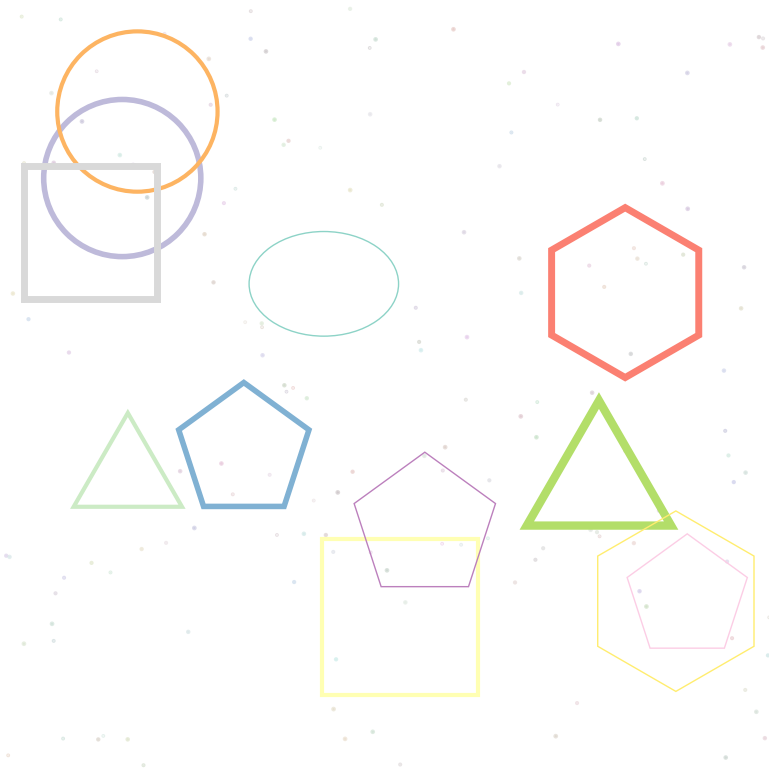[{"shape": "oval", "thickness": 0.5, "radius": 0.49, "center": [0.421, 0.631]}, {"shape": "square", "thickness": 1.5, "radius": 0.51, "center": [0.519, 0.198]}, {"shape": "circle", "thickness": 2, "radius": 0.51, "center": [0.159, 0.769]}, {"shape": "hexagon", "thickness": 2.5, "radius": 0.55, "center": [0.812, 0.62]}, {"shape": "pentagon", "thickness": 2, "radius": 0.44, "center": [0.317, 0.414]}, {"shape": "circle", "thickness": 1.5, "radius": 0.52, "center": [0.178, 0.855]}, {"shape": "triangle", "thickness": 3, "radius": 0.54, "center": [0.778, 0.372]}, {"shape": "pentagon", "thickness": 0.5, "radius": 0.41, "center": [0.893, 0.225]}, {"shape": "square", "thickness": 2.5, "radius": 0.43, "center": [0.118, 0.698]}, {"shape": "pentagon", "thickness": 0.5, "radius": 0.48, "center": [0.552, 0.316]}, {"shape": "triangle", "thickness": 1.5, "radius": 0.41, "center": [0.166, 0.382]}, {"shape": "hexagon", "thickness": 0.5, "radius": 0.59, "center": [0.878, 0.219]}]